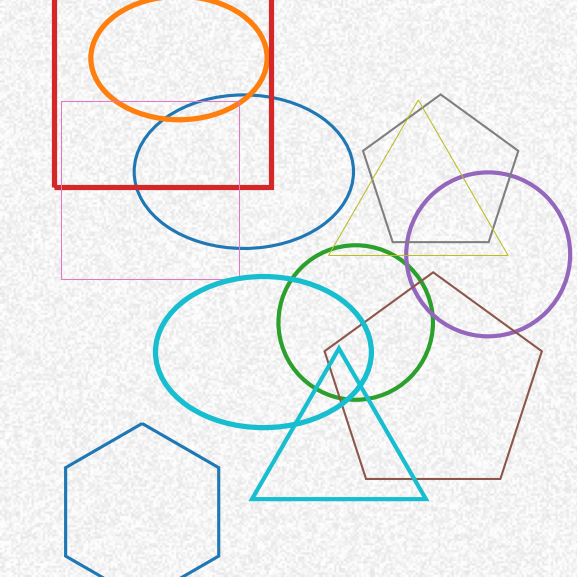[{"shape": "oval", "thickness": 1.5, "radius": 0.95, "center": [0.422, 0.702]}, {"shape": "hexagon", "thickness": 1.5, "radius": 0.77, "center": [0.246, 0.113]}, {"shape": "oval", "thickness": 2.5, "radius": 0.76, "center": [0.31, 0.899]}, {"shape": "circle", "thickness": 2, "radius": 0.67, "center": [0.616, 0.441]}, {"shape": "square", "thickness": 2.5, "radius": 0.94, "center": [0.281, 0.862]}, {"shape": "circle", "thickness": 2, "radius": 0.71, "center": [0.845, 0.559]}, {"shape": "pentagon", "thickness": 1, "radius": 0.99, "center": [0.75, 0.33]}, {"shape": "square", "thickness": 0.5, "radius": 0.77, "center": [0.259, 0.671]}, {"shape": "pentagon", "thickness": 1, "radius": 0.71, "center": [0.763, 0.694]}, {"shape": "triangle", "thickness": 0.5, "radius": 0.9, "center": [0.724, 0.647]}, {"shape": "triangle", "thickness": 2, "radius": 0.87, "center": [0.587, 0.222]}, {"shape": "oval", "thickness": 2.5, "radius": 0.93, "center": [0.456, 0.389]}]